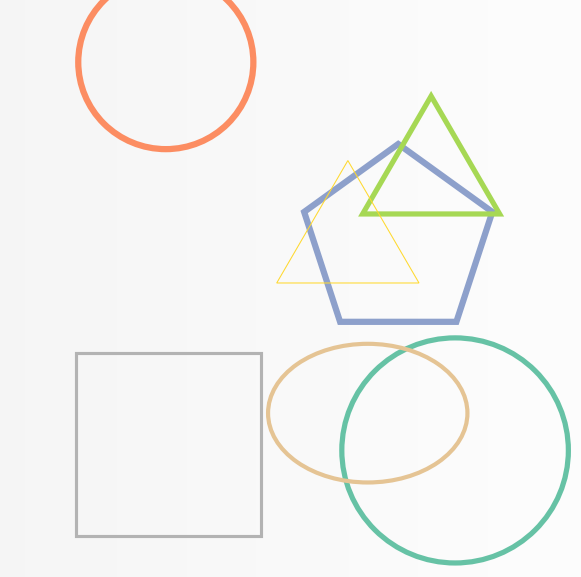[{"shape": "circle", "thickness": 2.5, "radius": 0.97, "center": [0.783, 0.219]}, {"shape": "circle", "thickness": 3, "radius": 0.75, "center": [0.285, 0.892]}, {"shape": "pentagon", "thickness": 3, "radius": 0.85, "center": [0.685, 0.58]}, {"shape": "triangle", "thickness": 2.5, "radius": 0.68, "center": [0.742, 0.697]}, {"shape": "triangle", "thickness": 0.5, "radius": 0.71, "center": [0.598, 0.58]}, {"shape": "oval", "thickness": 2, "radius": 0.86, "center": [0.633, 0.284]}, {"shape": "square", "thickness": 1.5, "radius": 0.79, "center": [0.29, 0.229]}]